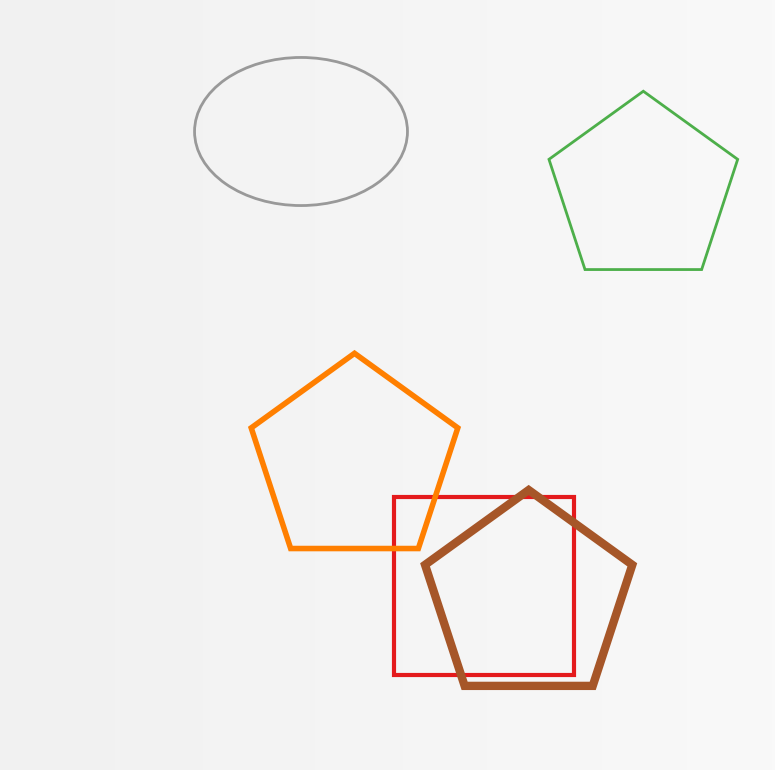[{"shape": "square", "thickness": 1.5, "radius": 0.58, "center": [0.624, 0.239]}, {"shape": "pentagon", "thickness": 1, "radius": 0.64, "center": [0.83, 0.753]}, {"shape": "pentagon", "thickness": 2, "radius": 0.7, "center": [0.457, 0.401]}, {"shape": "pentagon", "thickness": 3, "radius": 0.7, "center": [0.682, 0.223]}, {"shape": "oval", "thickness": 1, "radius": 0.69, "center": [0.388, 0.829]}]